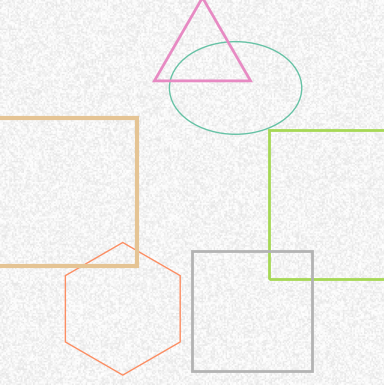[{"shape": "oval", "thickness": 1, "radius": 0.86, "center": [0.612, 0.772]}, {"shape": "hexagon", "thickness": 1, "radius": 0.86, "center": [0.319, 0.198]}, {"shape": "triangle", "thickness": 2, "radius": 0.72, "center": [0.526, 0.862]}, {"shape": "square", "thickness": 2, "radius": 0.97, "center": [0.891, 0.468]}, {"shape": "square", "thickness": 3, "radius": 0.96, "center": [0.165, 0.502]}, {"shape": "square", "thickness": 2, "radius": 0.78, "center": [0.654, 0.193]}]